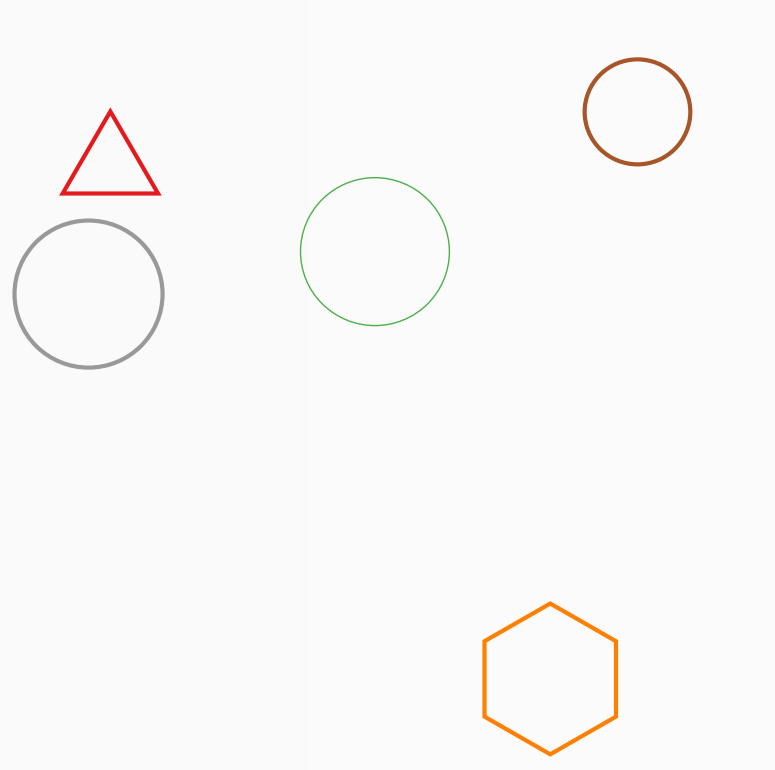[{"shape": "triangle", "thickness": 1.5, "radius": 0.36, "center": [0.142, 0.784]}, {"shape": "circle", "thickness": 0.5, "radius": 0.48, "center": [0.484, 0.673]}, {"shape": "hexagon", "thickness": 1.5, "radius": 0.49, "center": [0.71, 0.118]}, {"shape": "circle", "thickness": 1.5, "radius": 0.34, "center": [0.823, 0.855]}, {"shape": "circle", "thickness": 1.5, "radius": 0.48, "center": [0.114, 0.618]}]